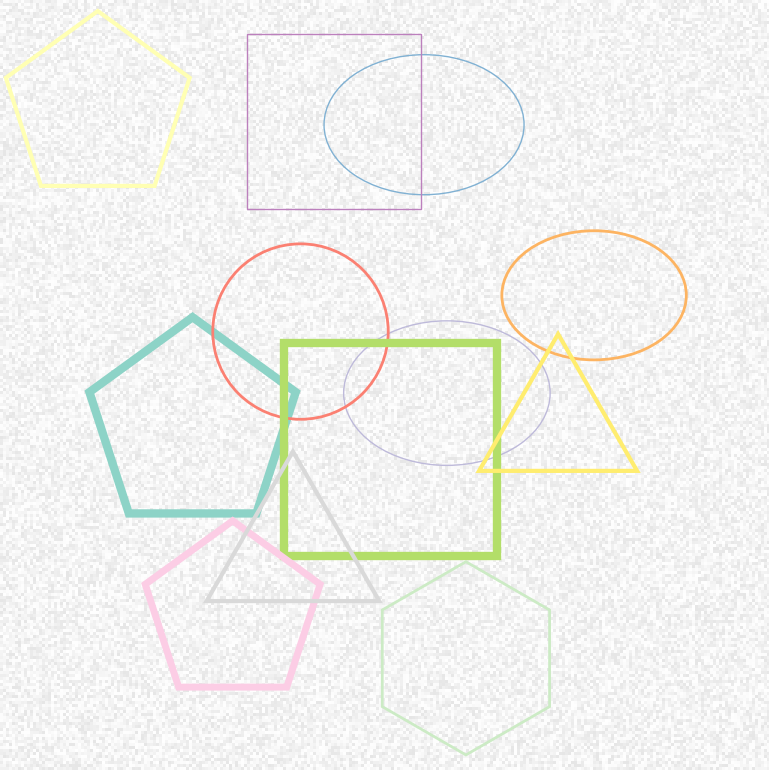[{"shape": "pentagon", "thickness": 3, "radius": 0.7, "center": [0.25, 0.447]}, {"shape": "pentagon", "thickness": 1.5, "radius": 0.63, "center": [0.127, 0.86]}, {"shape": "oval", "thickness": 0.5, "radius": 0.67, "center": [0.58, 0.489]}, {"shape": "circle", "thickness": 1, "radius": 0.57, "center": [0.39, 0.569]}, {"shape": "oval", "thickness": 0.5, "radius": 0.65, "center": [0.551, 0.838]}, {"shape": "oval", "thickness": 1, "radius": 0.6, "center": [0.772, 0.616]}, {"shape": "square", "thickness": 3, "radius": 0.69, "center": [0.507, 0.416]}, {"shape": "pentagon", "thickness": 2.5, "radius": 0.6, "center": [0.302, 0.204]}, {"shape": "triangle", "thickness": 1.5, "radius": 0.65, "center": [0.38, 0.284]}, {"shape": "square", "thickness": 0.5, "radius": 0.57, "center": [0.434, 0.843]}, {"shape": "hexagon", "thickness": 1, "radius": 0.63, "center": [0.605, 0.145]}, {"shape": "triangle", "thickness": 1.5, "radius": 0.59, "center": [0.725, 0.448]}]